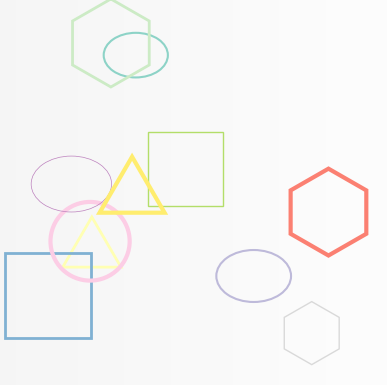[{"shape": "oval", "thickness": 1.5, "radius": 0.41, "center": [0.35, 0.857]}, {"shape": "triangle", "thickness": 2, "radius": 0.43, "center": [0.237, 0.35]}, {"shape": "oval", "thickness": 1.5, "radius": 0.48, "center": [0.655, 0.283]}, {"shape": "hexagon", "thickness": 3, "radius": 0.56, "center": [0.848, 0.449]}, {"shape": "square", "thickness": 2, "radius": 0.55, "center": [0.125, 0.232]}, {"shape": "square", "thickness": 1, "radius": 0.48, "center": [0.479, 0.562]}, {"shape": "circle", "thickness": 3, "radius": 0.51, "center": [0.232, 0.373]}, {"shape": "hexagon", "thickness": 1, "radius": 0.41, "center": [0.804, 0.135]}, {"shape": "oval", "thickness": 0.5, "radius": 0.52, "center": [0.184, 0.522]}, {"shape": "hexagon", "thickness": 2, "radius": 0.57, "center": [0.286, 0.888]}, {"shape": "triangle", "thickness": 3, "radius": 0.48, "center": [0.341, 0.496]}]